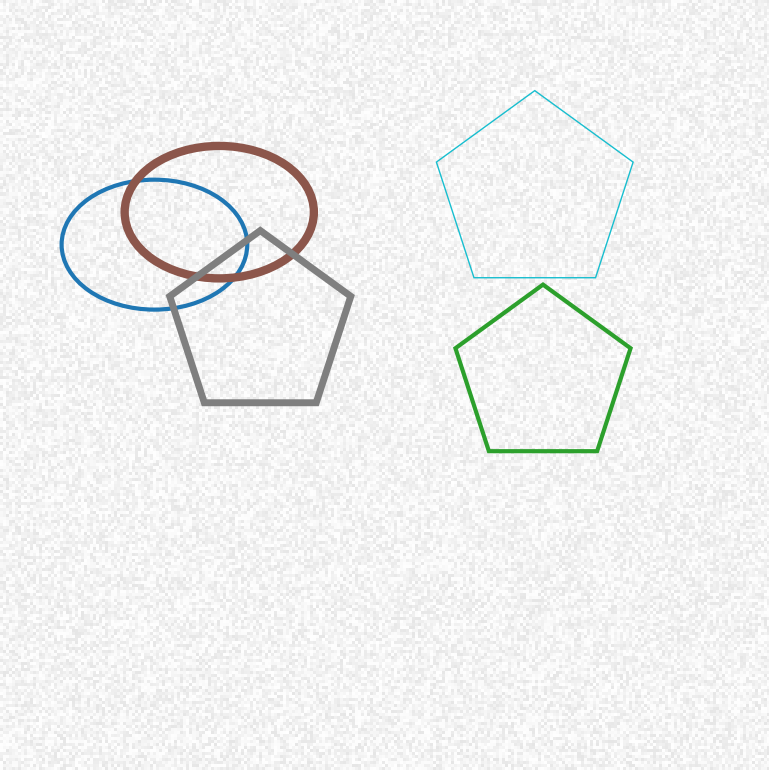[{"shape": "oval", "thickness": 1.5, "radius": 0.6, "center": [0.201, 0.682]}, {"shape": "pentagon", "thickness": 1.5, "radius": 0.6, "center": [0.705, 0.511]}, {"shape": "oval", "thickness": 3, "radius": 0.61, "center": [0.285, 0.724]}, {"shape": "pentagon", "thickness": 2.5, "radius": 0.62, "center": [0.338, 0.577]}, {"shape": "pentagon", "thickness": 0.5, "radius": 0.67, "center": [0.694, 0.748]}]